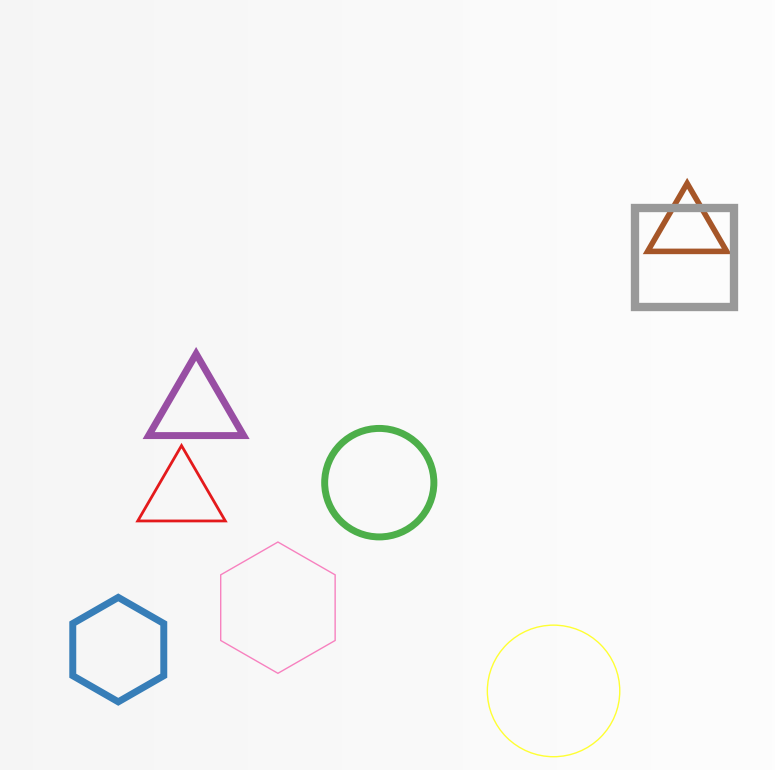[{"shape": "triangle", "thickness": 1, "radius": 0.33, "center": [0.234, 0.356]}, {"shape": "hexagon", "thickness": 2.5, "radius": 0.34, "center": [0.153, 0.156]}, {"shape": "circle", "thickness": 2.5, "radius": 0.35, "center": [0.489, 0.373]}, {"shape": "triangle", "thickness": 2.5, "radius": 0.35, "center": [0.253, 0.47]}, {"shape": "circle", "thickness": 0.5, "radius": 0.43, "center": [0.714, 0.103]}, {"shape": "triangle", "thickness": 2, "radius": 0.29, "center": [0.887, 0.703]}, {"shape": "hexagon", "thickness": 0.5, "radius": 0.43, "center": [0.359, 0.211]}, {"shape": "square", "thickness": 3, "radius": 0.32, "center": [0.884, 0.666]}]